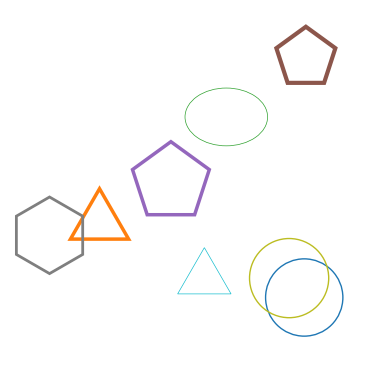[{"shape": "circle", "thickness": 1, "radius": 0.5, "center": [0.79, 0.227]}, {"shape": "triangle", "thickness": 2.5, "radius": 0.44, "center": [0.259, 0.423]}, {"shape": "oval", "thickness": 0.5, "radius": 0.54, "center": [0.588, 0.696]}, {"shape": "pentagon", "thickness": 2.5, "radius": 0.52, "center": [0.444, 0.527]}, {"shape": "pentagon", "thickness": 3, "radius": 0.4, "center": [0.794, 0.85]}, {"shape": "hexagon", "thickness": 2, "radius": 0.5, "center": [0.129, 0.389]}, {"shape": "circle", "thickness": 1, "radius": 0.51, "center": [0.751, 0.278]}, {"shape": "triangle", "thickness": 0.5, "radius": 0.4, "center": [0.531, 0.277]}]